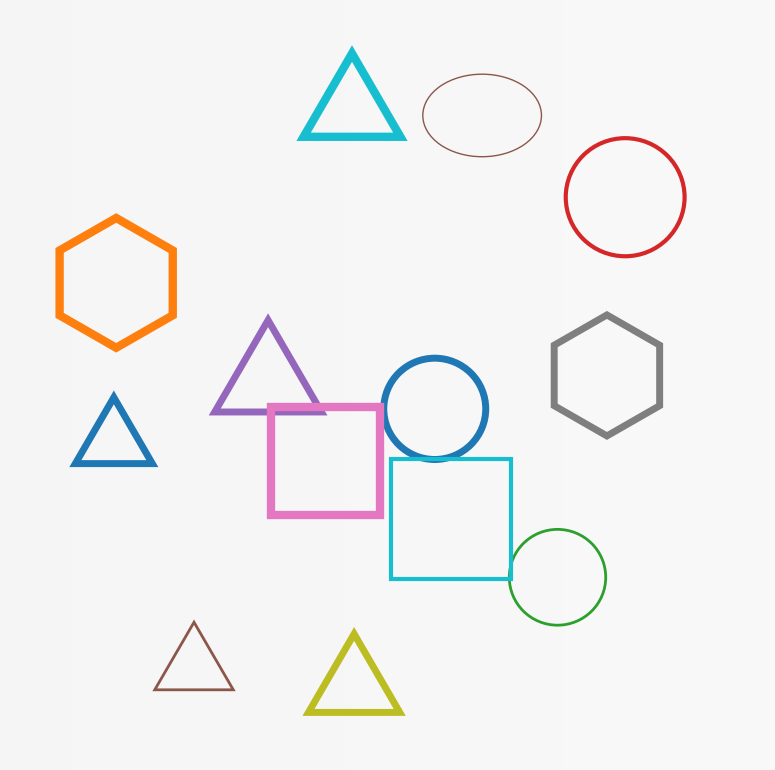[{"shape": "triangle", "thickness": 2.5, "radius": 0.29, "center": [0.147, 0.427]}, {"shape": "circle", "thickness": 2.5, "radius": 0.33, "center": [0.561, 0.469]}, {"shape": "hexagon", "thickness": 3, "radius": 0.42, "center": [0.15, 0.633]}, {"shape": "circle", "thickness": 1, "radius": 0.31, "center": [0.719, 0.25]}, {"shape": "circle", "thickness": 1.5, "radius": 0.38, "center": [0.807, 0.744]}, {"shape": "triangle", "thickness": 2.5, "radius": 0.4, "center": [0.346, 0.505]}, {"shape": "oval", "thickness": 0.5, "radius": 0.38, "center": [0.622, 0.85]}, {"shape": "triangle", "thickness": 1, "radius": 0.29, "center": [0.25, 0.133]}, {"shape": "square", "thickness": 3, "radius": 0.35, "center": [0.42, 0.402]}, {"shape": "hexagon", "thickness": 2.5, "radius": 0.39, "center": [0.783, 0.512]}, {"shape": "triangle", "thickness": 2.5, "radius": 0.34, "center": [0.457, 0.109]}, {"shape": "triangle", "thickness": 3, "radius": 0.36, "center": [0.454, 0.858]}, {"shape": "square", "thickness": 1.5, "radius": 0.39, "center": [0.582, 0.326]}]